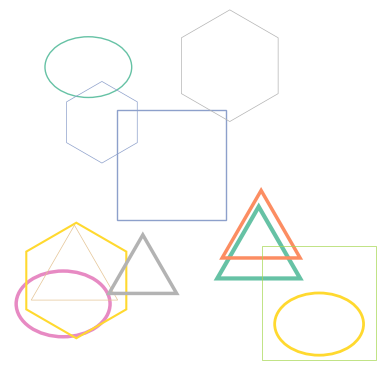[{"shape": "triangle", "thickness": 3, "radius": 0.62, "center": [0.672, 0.339]}, {"shape": "oval", "thickness": 1, "radius": 0.56, "center": [0.229, 0.826]}, {"shape": "triangle", "thickness": 2.5, "radius": 0.58, "center": [0.678, 0.388]}, {"shape": "hexagon", "thickness": 0.5, "radius": 0.53, "center": [0.265, 0.682]}, {"shape": "square", "thickness": 1, "radius": 0.71, "center": [0.445, 0.571]}, {"shape": "oval", "thickness": 2.5, "radius": 0.61, "center": [0.164, 0.211]}, {"shape": "square", "thickness": 0.5, "radius": 0.74, "center": [0.829, 0.213]}, {"shape": "oval", "thickness": 2, "radius": 0.58, "center": [0.829, 0.158]}, {"shape": "hexagon", "thickness": 1.5, "radius": 0.75, "center": [0.198, 0.271]}, {"shape": "triangle", "thickness": 0.5, "radius": 0.65, "center": [0.193, 0.285]}, {"shape": "triangle", "thickness": 2.5, "radius": 0.51, "center": [0.371, 0.289]}, {"shape": "hexagon", "thickness": 0.5, "radius": 0.73, "center": [0.597, 0.829]}]